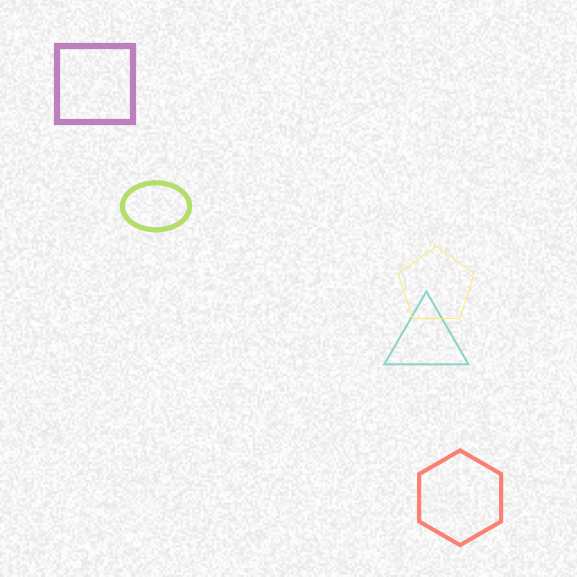[{"shape": "triangle", "thickness": 1, "radius": 0.42, "center": [0.738, 0.41]}, {"shape": "hexagon", "thickness": 2, "radius": 0.41, "center": [0.797, 0.137]}, {"shape": "oval", "thickness": 2.5, "radius": 0.29, "center": [0.27, 0.642]}, {"shape": "square", "thickness": 3, "radius": 0.33, "center": [0.165, 0.853]}, {"shape": "pentagon", "thickness": 0.5, "radius": 0.35, "center": [0.755, 0.504]}]